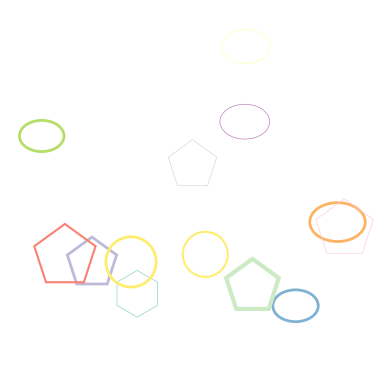[{"shape": "hexagon", "thickness": 0.5, "radius": 0.3, "center": [0.356, 0.237]}, {"shape": "oval", "thickness": 0.5, "radius": 0.32, "center": [0.639, 0.879]}, {"shape": "pentagon", "thickness": 2, "radius": 0.34, "center": [0.239, 0.317]}, {"shape": "pentagon", "thickness": 1.5, "radius": 0.42, "center": [0.169, 0.335]}, {"shape": "oval", "thickness": 2, "radius": 0.3, "center": [0.768, 0.206]}, {"shape": "oval", "thickness": 2, "radius": 0.36, "center": [0.877, 0.423]}, {"shape": "oval", "thickness": 2, "radius": 0.29, "center": [0.108, 0.647]}, {"shape": "pentagon", "thickness": 0.5, "radius": 0.39, "center": [0.895, 0.405]}, {"shape": "pentagon", "thickness": 0.5, "radius": 0.33, "center": [0.5, 0.571]}, {"shape": "oval", "thickness": 0.5, "radius": 0.32, "center": [0.636, 0.684]}, {"shape": "pentagon", "thickness": 3, "radius": 0.36, "center": [0.656, 0.256]}, {"shape": "circle", "thickness": 2, "radius": 0.33, "center": [0.34, 0.32]}, {"shape": "circle", "thickness": 1.5, "radius": 0.29, "center": [0.533, 0.339]}]